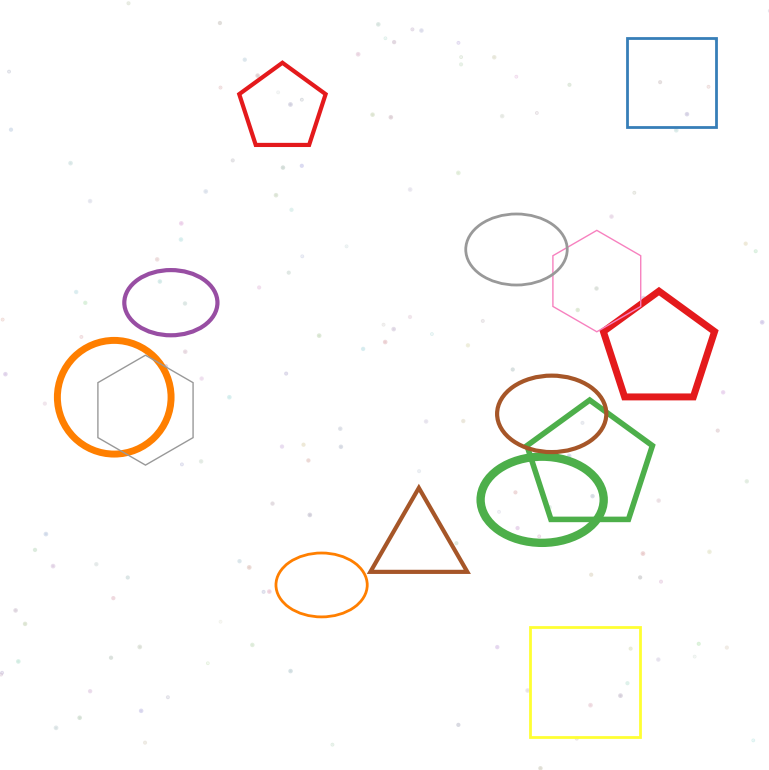[{"shape": "pentagon", "thickness": 2.5, "radius": 0.38, "center": [0.856, 0.546]}, {"shape": "pentagon", "thickness": 1.5, "radius": 0.29, "center": [0.367, 0.859]}, {"shape": "square", "thickness": 1, "radius": 0.29, "center": [0.872, 0.893]}, {"shape": "oval", "thickness": 3, "radius": 0.4, "center": [0.704, 0.351]}, {"shape": "pentagon", "thickness": 2, "radius": 0.43, "center": [0.766, 0.395]}, {"shape": "oval", "thickness": 1.5, "radius": 0.3, "center": [0.222, 0.607]}, {"shape": "oval", "thickness": 1, "radius": 0.3, "center": [0.418, 0.24]}, {"shape": "circle", "thickness": 2.5, "radius": 0.37, "center": [0.148, 0.484]}, {"shape": "square", "thickness": 1, "radius": 0.36, "center": [0.76, 0.114]}, {"shape": "triangle", "thickness": 1.5, "radius": 0.36, "center": [0.544, 0.294]}, {"shape": "oval", "thickness": 1.5, "radius": 0.35, "center": [0.717, 0.463]}, {"shape": "hexagon", "thickness": 0.5, "radius": 0.33, "center": [0.775, 0.635]}, {"shape": "hexagon", "thickness": 0.5, "radius": 0.36, "center": [0.189, 0.467]}, {"shape": "oval", "thickness": 1, "radius": 0.33, "center": [0.671, 0.676]}]